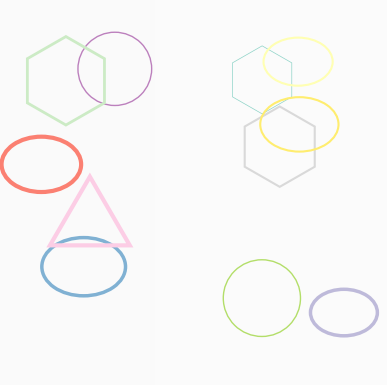[{"shape": "hexagon", "thickness": 0.5, "radius": 0.44, "center": [0.676, 0.793]}, {"shape": "oval", "thickness": 1.5, "radius": 0.45, "center": [0.769, 0.84]}, {"shape": "oval", "thickness": 2.5, "radius": 0.43, "center": [0.888, 0.188]}, {"shape": "oval", "thickness": 3, "radius": 0.51, "center": [0.107, 0.573]}, {"shape": "oval", "thickness": 2.5, "radius": 0.54, "center": [0.216, 0.307]}, {"shape": "circle", "thickness": 1, "radius": 0.5, "center": [0.676, 0.226]}, {"shape": "triangle", "thickness": 3, "radius": 0.59, "center": [0.232, 0.422]}, {"shape": "hexagon", "thickness": 1.5, "radius": 0.52, "center": [0.722, 0.619]}, {"shape": "circle", "thickness": 1, "radius": 0.48, "center": [0.296, 0.821]}, {"shape": "hexagon", "thickness": 2, "radius": 0.57, "center": [0.17, 0.79]}, {"shape": "oval", "thickness": 1.5, "radius": 0.5, "center": [0.773, 0.677]}]